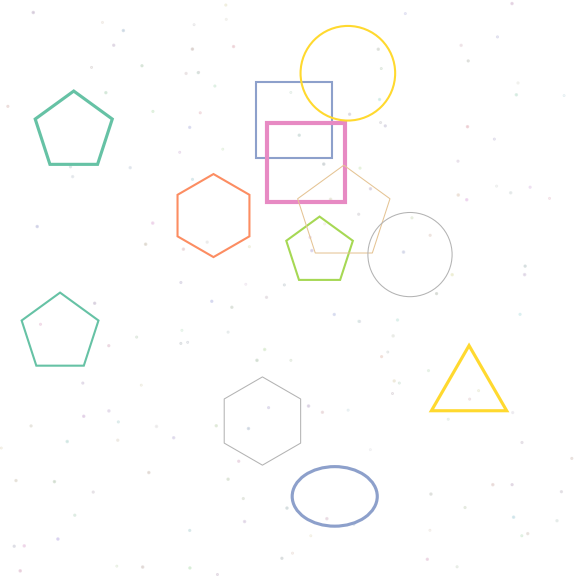[{"shape": "pentagon", "thickness": 1, "radius": 0.35, "center": [0.104, 0.423]}, {"shape": "pentagon", "thickness": 1.5, "radius": 0.35, "center": [0.128, 0.771]}, {"shape": "hexagon", "thickness": 1, "radius": 0.36, "center": [0.37, 0.626]}, {"shape": "oval", "thickness": 1.5, "radius": 0.37, "center": [0.58, 0.14]}, {"shape": "square", "thickness": 1, "radius": 0.33, "center": [0.509, 0.791]}, {"shape": "square", "thickness": 2, "radius": 0.34, "center": [0.53, 0.717]}, {"shape": "pentagon", "thickness": 1, "radius": 0.3, "center": [0.553, 0.563]}, {"shape": "triangle", "thickness": 1.5, "radius": 0.38, "center": [0.812, 0.326]}, {"shape": "circle", "thickness": 1, "radius": 0.41, "center": [0.602, 0.872]}, {"shape": "pentagon", "thickness": 0.5, "radius": 0.42, "center": [0.595, 0.629]}, {"shape": "hexagon", "thickness": 0.5, "radius": 0.38, "center": [0.454, 0.27]}, {"shape": "circle", "thickness": 0.5, "radius": 0.36, "center": [0.71, 0.558]}]